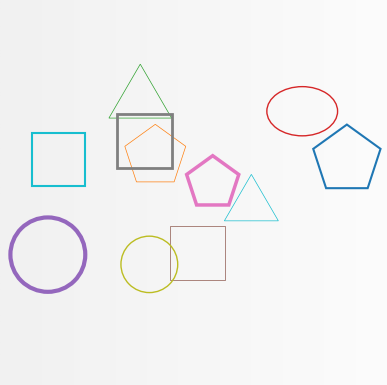[{"shape": "pentagon", "thickness": 1.5, "radius": 0.46, "center": [0.895, 0.585]}, {"shape": "pentagon", "thickness": 0.5, "radius": 0.41, "center": [0.401, 0.594]}, {"shape": "triangle", "thickness": 0.5, "radius": 0.47, "center": [0.362, 0.74]}, {"shape": "oval", "thickness": 1, "radius": 0.46, "center": [0.78, 0.711]}, {"shape": "circle", "thickness": 3, "radius": 0.48, "center": [0.123, 0.339]}, {"shape": "square", "thickness": 0.5, "radius": 0.35, "center": [0.51, 0.342]}, {"shape": "pentagon", "thickness": 2.5, "radius": 0.35, "center": [0.549, 0.525]}, {"shape": "square", "thickness": 2, "radius": 0.35, "center": [0.373, 0.633]}, {"shape": "circle", "thickness": 1, "radius": 0.37, "center": [0.385, 0.313]}, {"shape": "square", "thickness": 1.5, "radius": 0.34, "center": [0.151, 0.586]}, {"shape": "triangle", "thickness": 0.5, "radius": 0.4, "center": [0.649, 0.467]}]